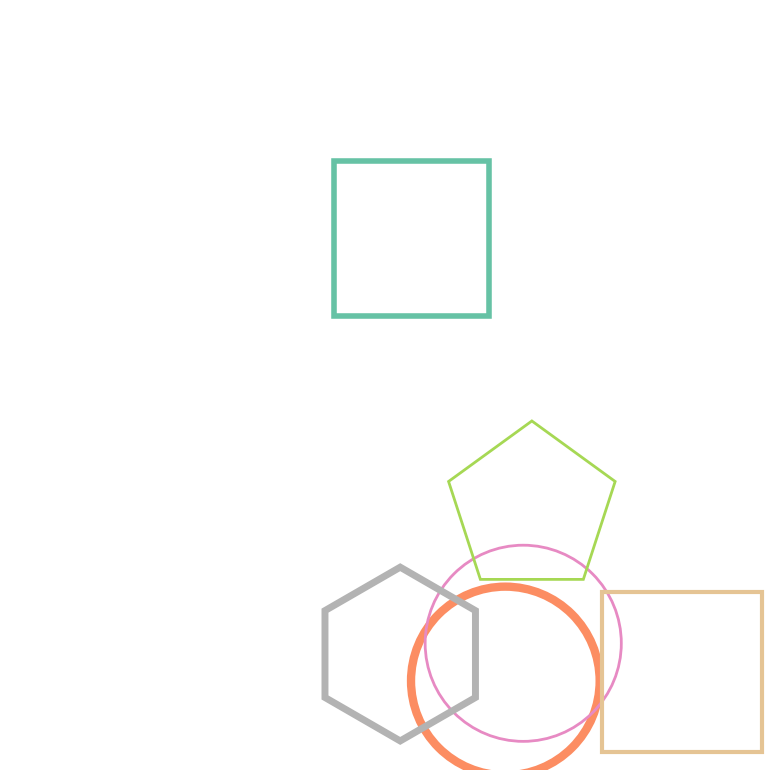[{"shape": "square", "thickness": 2, "radius": 0.5, "center": [0.534, 0.69]}, {"shape": "circle", "thickness": 3, "radius": 0.61, "center": [0.656, 0.116]}, {"shape": "circle", "thickness": 1, "radius": 0.64, "center": [0.68, 0.165]}, {"shape": "pentagon", "thickness": 1, "radius": 0.57, "center": [0.691, 0.34]}, {"shape": "square", "thickness": 1.5, "radius": 0.52, "center": [0.886, 0.128]}, {"shape": "hexagon", "thickness": 2.5, "radius": 0.56, "center": [0.52, 0.151]}]